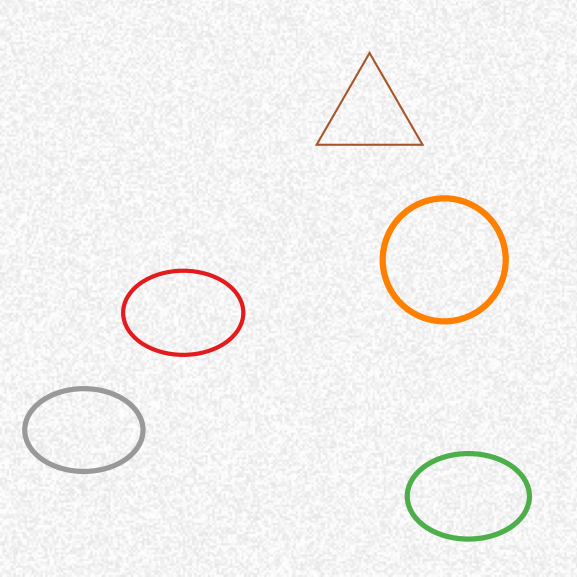[{"shape": "oval", "thickness": 2, "radius": 0.52, "center": [0.317, 0.457]}, {"shape": "oval", "thickness": 2.5, "radius": 0.53, "center": [0.811, 0.14]}, {"shape": "circle", "thickness": 3, "radius": 0.53, "center": [0.769, 0.549]}, {"shape": "triangle", "thickness": 1, "radius": 0.53, "center": [0.64, 0.801]}, {"shape": "oval", "thickness": 2.5, "radius": 0.51, "center": [0.145, 0.254]}]